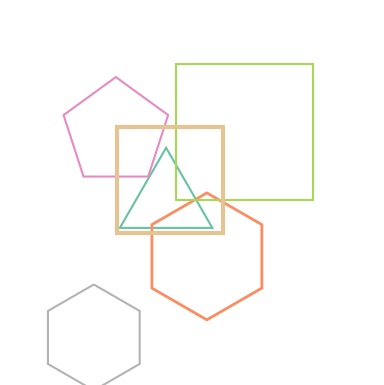[{"shape": "triangle", "thickness": 1.5, "radius": 0.69, "center": [0.431, 0.477]}, {"shape": "hexagon", "thickness": 2, "radius": 0.82, "center": [0.537, 0.334]}, {"shape": "pentagon", "thickness": 1.5, "radius": 0.71, "center": [0.301, 0.657]}, {"shape": "square", "thickness": 1.5, "radius": 0.89, "center": [0.636, 0.657]}, {"shape": "square", "thickness": 3, "radius": 0.69, "center": [0.442, 0.533]}, {"shape": "hexagon", "thickness": 1.5, "radius": 0.69, "center": [0.244, 0.124]}]